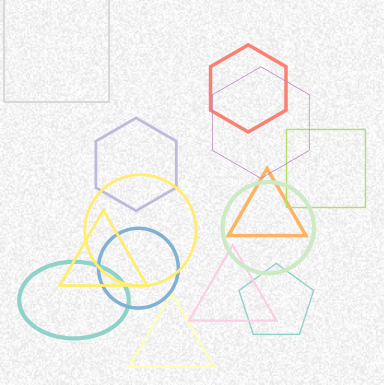[{"shape": "pentagon", "thickness": 1, "radius": 0.51, "center": [0.718, 0.214]}, {"shape": "oval", "thickness": 3, "radius": 0.71, "center": [0.192, 0.221]}, {"shape": "triangle", "thickness": 1.5, "radius": 0.64, "center": [0.446, 0.111]}, {"shape": "hexagon", "thickness": 2, "radius": 0.6, "center": [0.353, 0.573]}, {"shape": "hexagon", "thickness": 2.5, "radius": 0.57, "center": [0.645, 0.77]}, {"shape": "circle", "thickness": 2.5, "radius": 0.52, "center": [0.359, 0.303]}, {"shape": "triangle", "thickness": 2.5, "radius": 0.58, "center": [0.694, 0.446]}, {"shape": "square", "thickness": 1, "radius": 0.51, "center": [0.846, 0.564]}, {"shape": "triangle", "thickness": 1.5, "radius": 0.66, "center": [0.604, 0.233]}, {"shape": "square", "thickness": 1.5, "radius": 0.69, "center": [0.147, 0.871]}, {"shape": "hexagon", "thickness": 0.5, "radius": 0.72, "center": [0.678, 0.682]}, {"shape": "circle", "thickness": 3, "radius": 0.59, "center": [0.697, 0.409]}, {"shape": "triangle", "thickness": 2, "radius": 0.65, "center": [0.269, 0.324]}, {"shape": "circle", "thickness": 2, "radius": 0.72, "center": [0.365, 0.402]}]